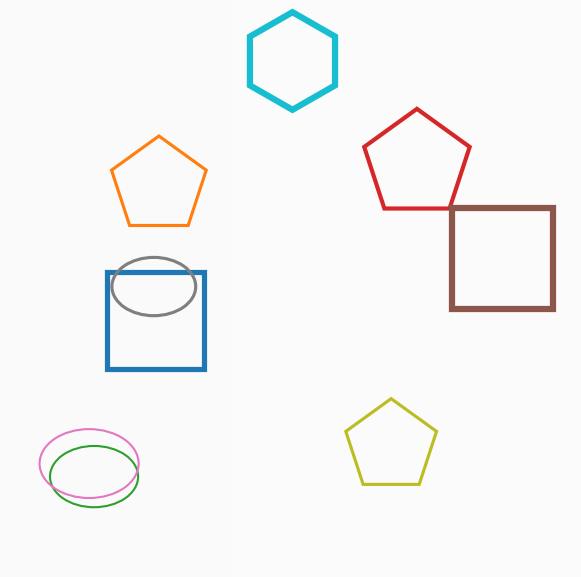[{"shape": "square", "thickness": 2.5, "radius": 0.42, "center": [0.268, 0.444]}, {"shape": "pentagon", "thickness": 1.5, "radius": 0.43, "center": [0.273, 0.678]}, {"shape": "oval", "thickness": 1, "radius": 0.38, "center": [0.162, 0.174]}, {"shape": "pentagon", "thickness": 2, "radius": 0.48, "center": [0.717, 0.715]}, {"shape": "square", "thickness": 3, "radius": 0.44, "center": [0.864, 0.551]}, {"shape": "oval", "thickness": 1, "radius": 0.43, "center": [0.153, 0.196]}, {"shape": "oval", "thickness": 1.5, "radius": 0.36, "center": [0.265, 0.503]}, {"shape": "pentagon", "thickness": 1.5, "radius": 0.41, "center": [0.673, 0.227]}, {"shape": "hexagon", "thickness": 3, "radius": 0.42, "center": [0.503, 0.894]}]